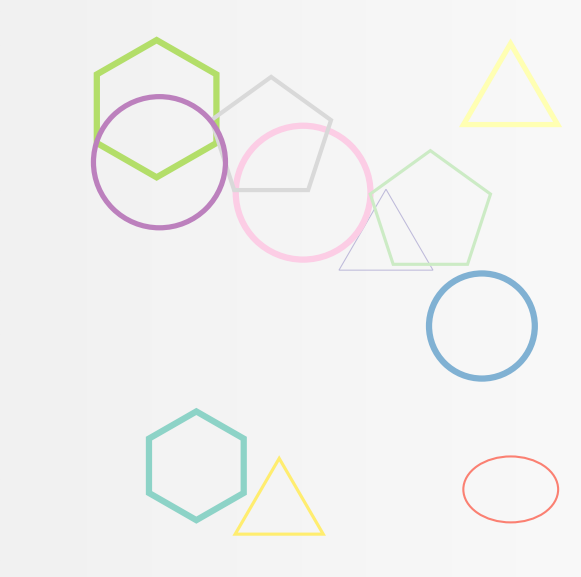[{"shape": "hexagon", "thickness": 3, "radius": 0.47, "center": [0.338, 0.193]}, {"shape": "triangle", "thickness": 2.5, "radius": 0.47, "center": [0.878, 0.83]}, {"shape": "triangle", "thickness": 0.5, "radius": 0.47, "center": [0.664, 0.578]}, {"shape": "oval", "thickness": 1, "radius": 0.41, "center": [0.879, 0.152]}, {"shape": "circle", "thickness": 3, "radius": 0.46, "center": [0.829, 0.435]}, {"shape": "hexagon", "thickness": 3, "radius": 0.59, "center": [0.269, 0.811]}, {"shape": "circle", "thickness": 3, "radius": 0.58, "center": [0.521, 0.666]}, {"shape": "pentagon", "thickness": 2, "radius": 0.54, "center": [0.466, 0.758]}, {"shape": "circle", "thickness": 2.5, "radius": 0.57, "center": [0.274, 0.718]}, {"shape": "pentagon", "thickness": 1.5, "radius": 0.54, "center": [0.74, 0.629]}, {"shape": "triangle", "thickness": 1.5, "radius": 0.44, "center": [0.48, 0.118]}]